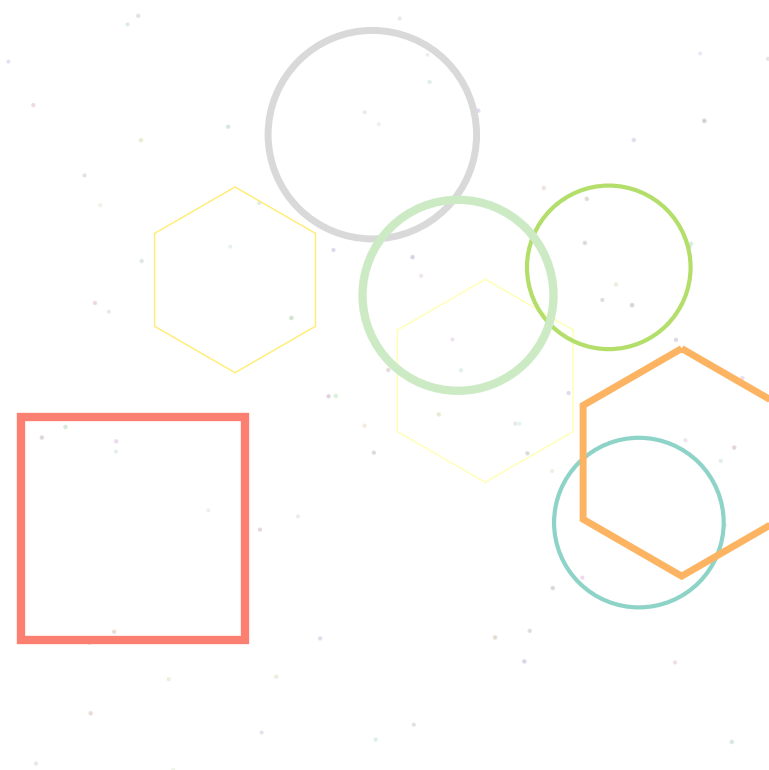[{"shape": "circle", "thickness": 1.5, "radius": 0.55, "center": [0.83, 0.321]}, {"shape": "hexagon", "thickness": 0.5, "radius": 0.66, "center": [0.63, 0.505]}, {"shape": "square", "thickness": 3, "radius": 0.72, "center": [0.173, 0.314]}, {"shape": "hexagon", "thickness": 2.5, "radius": 0.74, "center": [0.885, 0.4]}, {"shape": "circle", "thickness": 1.5, "radius": 0.53, "center": [0.791, 0.653]}, {"shape": "circle", "thickness": 2.5, "radius": 0.68, "center": [0.484, 0.825]}, {"shape": "circle", "thickness": 3, "radius": 0.62, "center": [0.595, 0.617]}, {"shape": "hexagon", "thickness": 0.5, "radius": 0.6, "center": [0.305, 0.637]}]